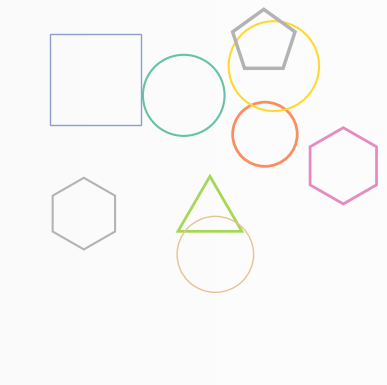[{"shape": "circle", "thickness": 1.5, "radius": 0.53, "center": [0.474, 0.752]}, {"shape": "circle", "thickness": 2, "radius": 0.42, "center": [0.684, 0.651]}, {"shape": "square", "thickness": 1, "radius": 0.59, "center": [0.247, 0.793]}, {"shape": "hexagon", "thickness": 2, "radius": 0.49, "center": [0.886, 0.569]}, {"shape": "triangle", "thickness": 2, "radius": 0.48, "center": [0.542, 0.447]}, {"shape": "circle", "thickness": 1.5, "radius": 0.58, "center": [0.707, 0.828]}, {"shape": "circle", "thickness": 1, "radius": 0.49, "center": [0.556, 0.339]}, {"shape": "hexagon", "thickness": 1.5, "radius": 0.46, "center": [0.216, 0.445]}, {"shape": "pentagon", "thickness": 2.5, "radius": 0.42, "center": [0.681, 0.891]}]